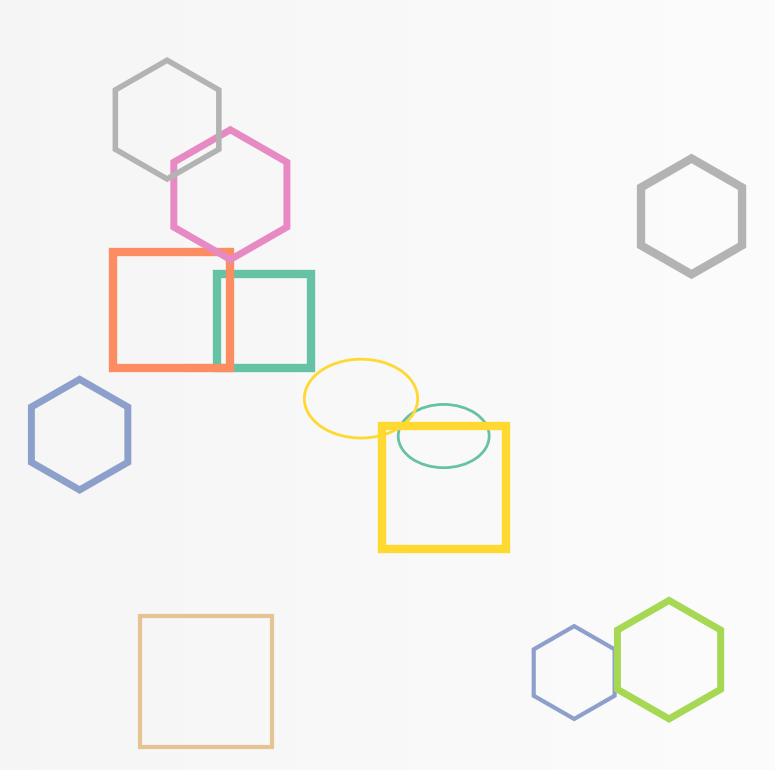[{"shape": "oval", "thickness": 1, "radius": 0.29, "center": [0.572, 0.434]}, {"shape": "square", "thickness": 3, "radius": 0.3, "center": [0.341, 0.583]}, {"shape": "square", "thickness": 3, "radius": 0.38, "center": [0.221, 0.598]}, {"shape": "hexagon", "thickness": 1.5, "radius": 0.3, "center": [0.741, 0.127]}, {"shape": "hexagon", "thickness": 2.5, "radius": 0.36, "center": [0.103, 0.436]}, {"shape": "hexagon", "thickness": 2.5, "radius": 0.42, "center": [0.297, 0.747]}, {"shape": "hexagon", "thickness": 2.5, "radius": 0.38, "center": [0.863, 0.143]}, {"shape": "square", "thickness": 3, "radius": 0.4, "center": [0.573, 0.367]}, {"shape": "oval", "thickness": 1, "radius": 0.37, "center": [0.466, 0.482]}, {"shape": "square", "thickness": 1.5, "radius": 0.43, "center": [0.265, 0.115]}, {"shape": "hexagon", "thickness": 2, "radius": 0.39, "center": [0.216, 0.845]}, {"shape": "hexagon", "thickness": 3, "radius": 0.38, "center": [0.892, 0.719]}]